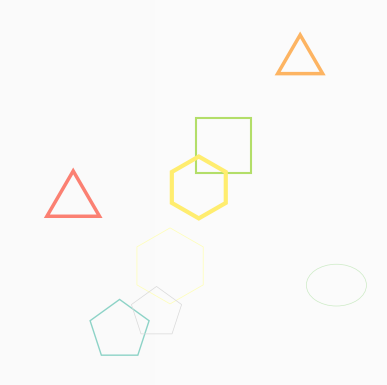[{"shape": "pentagon", "thickness": 1, "radius": 0.4, "center": [0.309, 0.142]}, {"shape": "hexagon", "thickness": 0.5, "radius": 0.49, "center": [0.439, 0.309]}, {"shape": "triangle", "thickness": 2.5, "radius": 0.39, "center": [0.189, 0.477]}, {"shape": "triangle", "thickness": 2.5, "radius": 0.34, "center": [0.775, 0.842]}, {"shape": "square", "thickness": 1.5, "radius": 0.35, "center": [0.576, 0.622]}, {"shape": "pentagon", "thickness": 0.5, "radius": 0.34, "center": [0.404, 0.188]}, {"shape": "oval", "thickness": 0.5, "radius": 0.39, "center": [0.868, 0.259]}, {"shape": "hexagon", "thickness": 3, "radius": 0.4, "center": [0.513, 0.513]}]